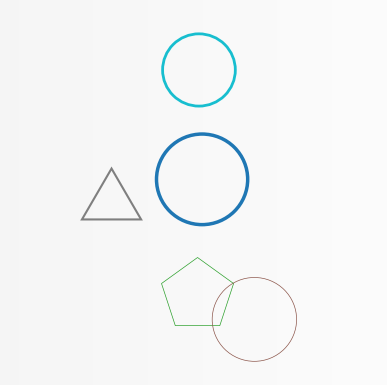[{"shape": "circle", "thickness": 2.5, "radius": 0.59, "center": [0.522, 0.534]}, {"shape": "pentagon", "thickness": 0.5, "radius": 0.49, "center": [0.51, 0.233]}, {"shape": "circle", "thickness": 0.5, "radius": 0.54, "center": [0.657, 0.17]}, {"shape": "triangle", "thickness": 1.5, "radius": 0.44, "center": [0.288, 0.474]}, {"shape": "circle", "thickness": 2, "radius": 0.47, "center": [0.513, 0.818]}]